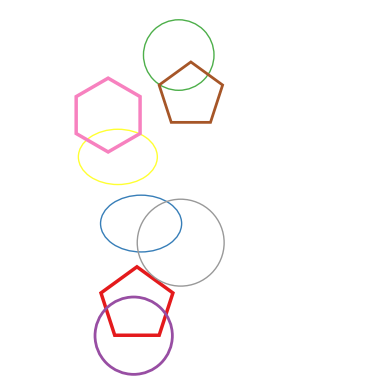[{"shape": "pentagon", "thickness": 2.5, "radius": 0.49, "center": [0.356, 0.209]}, {"shape": "oval", "thickness": 1, "radius": 0.53, "center": [0.366, 0.419]}, {"shape": "circle", "thickness": 1, "radius": 0.46, "center": [0.464, 0.857]}, {"shape": "circle", "thickness": 2, "radius": 0.5, "center": [0.347, 0.128]}, {"shape": "oval", "thickness": 1, "radius": 0.51, "center": [0.306, 0.592]}, {"shape": "pentagon", "thickness": 2, "radius": 0.43, "center": [0.496, 0.752]}, {"shape": "hexagon", "thickness": 2.5, "radius": 0.48, "center": [0.281, 0.701]}, {"shape": "circle", "thickness": 1, "radius": 0.56, "center": [0.469, 0.37]}]